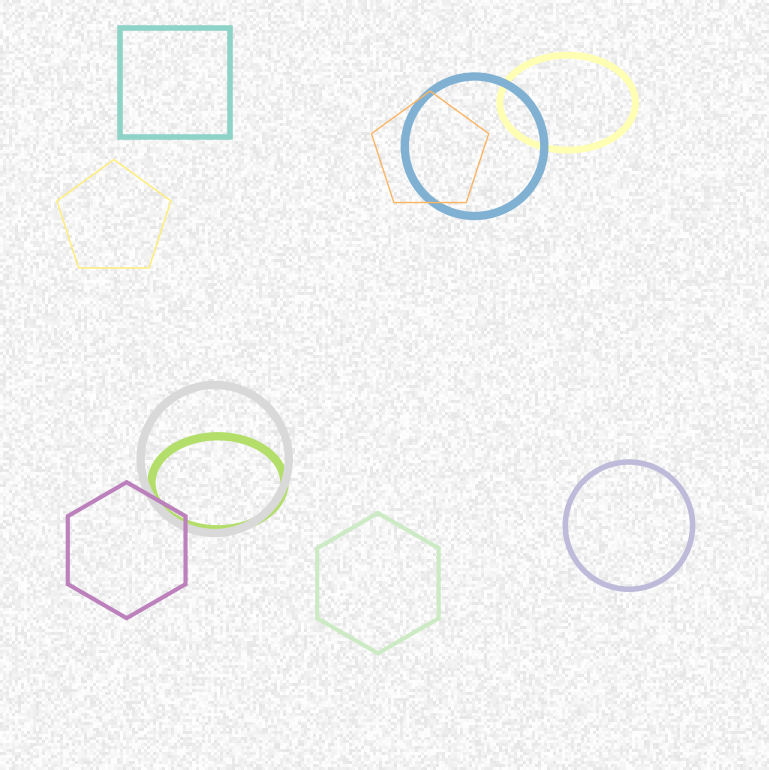[{"shape": "square", "thickness": 2, "radius": 0.36, "center": [0.227, 0.893]}, {"shape": "oval", "thickness": 2.5, "radius": 0.44, "center": [0.737, 0.867]}, {"shape": "circle", "thickness": 2, "radius": 0.41, "center": [0.817, 0.317]}, {"shape": "circle", "thickness": 3, "radius": 0.45, "center": [0.616, 0.81]}, {"shape": "pentagon", "thickness": 0.5, "radius": 0.4, "center": [0.559, 0.802]}, {"shape": "oval", "thickness": 3, "radius": 0.43, "center": [0.283, 0.373]}, {"shape": "circle", "thickness": 3, "radius": 0.48, "center": [0.279, 0.404]}, {"shape": "hexagon", "thickness": 1.5, "radius": 0.44, "center": [0.164, 0.285]}, {"shape": "hexagon", "thickness": 1.5, "radius": 0.46, "center": [0.491, 0.243]}, {"shape": "pentagon", "thickness": 0.5, "radius": 0.39, "center": [0.148, 0.715]}]